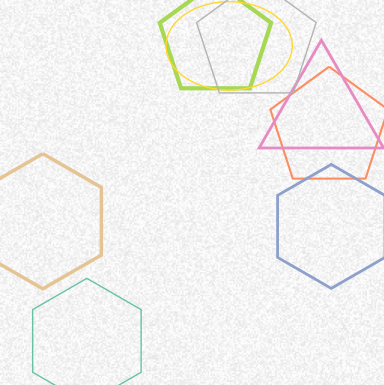[{"shape": "hexagon", "thickness": 1, "radius": 0.81, "center": [0.226, 0.114]}, {"shape": "pentagon", "thickness": 1.5, "radius": 0.8, "center": [0.855, 0.666]}, {"shape": "hexagon", "thickness": 2, "radius": 0.81, "center": [0.86, 0.412]}, {"shape": "triangle", "thickness": 2, "radius": 0.93, "center": [0.835, 0.709]}, {"shape": "pentagon", "thickness": 3, "radius": 0.76, "center": [0.56, 0.894]}, {"shape": "oval", "thickness": 1, "radius": 0.82, "center": [0.595, 0.881]}, {"shape": "hexagon", "thickness": 2.5, "radius": 0.88, "center": [0.111, 0.425]}, {"shape": "pentagon", "thickness": 1, "radius": 0.82, "center": [0.666, 0.891]}]